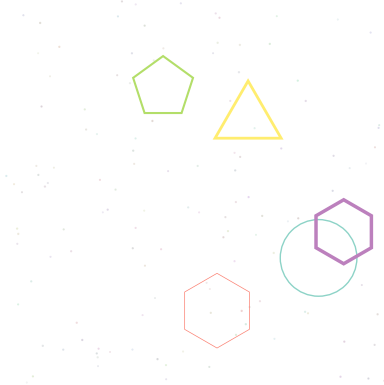[{"shape": "circle", "thickness": 1, "radius": 0.5, "center": [0.827, 0.33]}, {"shape": "hexagon", "thickness": 0.5, "radius": 0.49, "center": [0.564, 0.193]}, {"shape": "pentagon", "thickness": 1.5, "radius": 0.41, "center": [0.424, 0.773]}, {"shape": "hexagon", "thickness": 2.5, "radius": 0.42, "center": [0.893, 0.398]}, {"shape": "triangle", "thickness": 2, "radius": 0.5, "center": [0.644, 0.691]}]